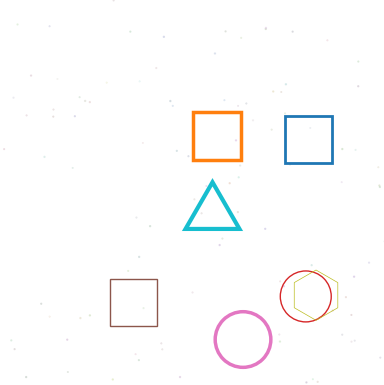[{"shape": "square", "thickness": 2, "radius": 0.31, "center": [0.802, 0.638]}, {"shape": "square", "thickness": 2.5, "radius": 0.31, "center": [0.563, 0.647]}, {"shape": "circle", "thickness": 1, "radius": 0.33, "center": [0.794, 0.23]}, {"shape": "square", "thickness": 1, "radius": 0.31, "center": [0.346, 0.215]}, {"shape": "circle", "thickness": 2.5, "radius": 0.36, "center": [0.631, 0.118]}, {"shape": "hexagon", "thickness": 0.5, "radius": 0.33, "center": [0.821, 0.233]}, {"shape": "triangle", "thickness": 3, "radius": 0.4, "center": [0.552, 0.446]}]